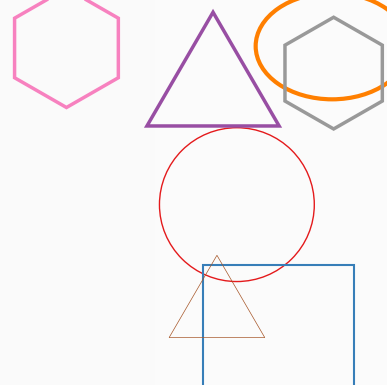[{"shape": "circle", "thickness": 1, "radius": 1.0, "center": [0.611, 0.469]}, {"shape": "square", "thickness": 1.5, "radius": 0.98, "center": [0.719, 0.118]}, {"shape": "triangle", "thickness": 2.5, "radius": 0.98, "center": [0.55, 0.771]}, {"shape": "oval", "thickness": 3, "radius": 0.99, "center": [0.857, 0.88]}, {"shape": "triangle", "thickness": 0.5, "radius": 0.71, "center": [0.56, 0.194]}, {"shape": "hexagon", "thickness": 2.5, "radius": 0.77, "center": [0.172, 0.875]}, {"shape": "hexagon", "thickness": 2.5, "radius": 0.73, "center": [0.861, 0.81]}]